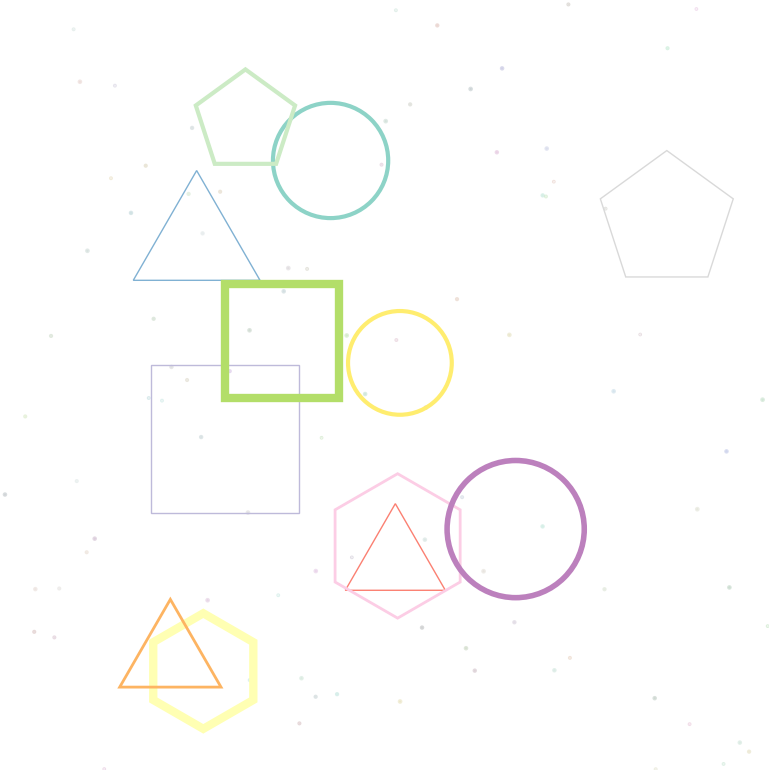[{"shape": "circle", "thickness": 1.5, "radius": 0.37, "center": [0.429, 0.792]}, {"shape": "hexagon", "thickness": 3, "radius": 0.38, "center": [0.264, 0.128]}, {"shape": "square", "thickness": 0.5, "radius": 0.48, "center": [0.292, 0.43]}, {"shape": "triangle", "thickness": 0.5, "radius": 0.37, "center": [0.513, 0.271]}, {"shape": "triangle", "thickness": 0.5, "radius": 0.48, "center": [0.255, 0.683]}, {"shape": "triangle", "thickness": 1, "radius": 0.38, "center": [0.221, 0.146]}, {"shape": "square", "thickness": 3, "radius": 0.37, "center": [0.366, 0.558]}, {"shape": "hexagon", "thickness": 1, "radius": 0.47, "center": [0.516, 0.291]}, {"shape": "pentagon", "thickness": 0.5, "radius": 0.45, "center": [0.866, 0.714]}, {"shape": "circle", "thickness": 2, "radius": 0.45, "center": [0.67, 0.313]}, {"shape": "pentagon", "thickness": 1.5, "radius": 0.34, "center": [0.319, 0.842]}, {"shape": "circle", "thickness": 1.5, "radius": 0.34, "center": [0.519, 0.529]}]